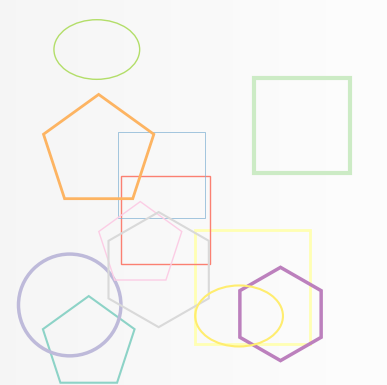[{"shape": "pentagon", "thickness": 1.5, "radius": 0.62, "center": [0.229, 0.107]}, {"shape": "square", "thickness": 2, "radius": 0.74, "center": [0.651, 0.254]}, {"shape": "circle", "thickness": 2.5, "radius": 0.66, "center": [0.18, 0.208]}, {"shape": "square", "thickness": 1, "radius": 0.58, "center": [0.427, 0.428]}, {"shape": "square", "thickness": 0.5, "radius": 0.56, "center": [0.416, 0.545]}, {"shape": "pentagon", "thickness": 2, "radius": 0.75, "center": [0.255, 0.605]}, {"shape": "oval", "thickness": 1, "radius": 0.55, "center": [0.25, 0.871]}, {"shape": "pentagon", "thickness": 1, "radius": 0.56, "center": [0.362, 0.364]}, {"shape": "hexagon", "thickness": 1.5, "radius": 0.75, "center": [0.409, 0.3]}, {"shape": "hexagon", "thickness": 2.5, "radius": 0.61, "center": [0.724, 0.184]}, {"shape": "square", "thickness": 3, "radius": 0.62, "center": [0.779, 0.674]}, {"shape": "oval", "thickness": 1.5, "radius": 0.57, "center": [0.617, 0.179]}]